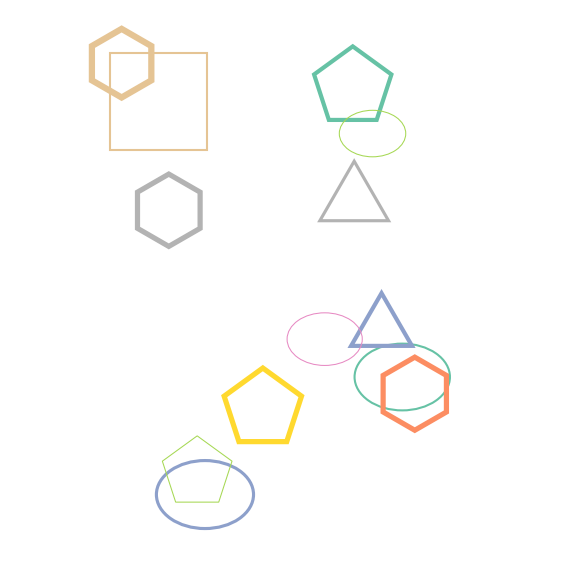[{"shape": "oval", "thickness": 1, "radius": 0.41, "center": [0.697, 0.346]}, {"shape": "pentagon", "thickness": 2, "radius": 0.35, "center": [0.611, 0.848]}, {"shape": "hexagon", "thickness": 2.5, "radius": 0.32, "center": [0.718, 0.317]}, {"shape": "triangle", "thickness": 2, "radius": 0.3, "center": [0.661, 0.431]}, {"shape": "oval", "thickness": 1.5, "radius": 0.42, "center": [0.355, 0.143]}, {"shape": "oval", "thickness": 0.5, "radius": 0.33, "center": [0.562, 0.412]}, {"shape": "pentagon", "thickness": 0.5, "radius": 0.32, "center": [0.341, 0.181]}, {"shape": "oval", "thickness": 0.5, "radius": 0.29, "center": [0.645, 0.768]}, {"shape": "pentagon", "thickness": 2.5, "radius": 0.35, "center": [0.455, 0.291]}, {"shape": "hexagon", "thickness": 3, "radius": 0.3, "center": [0.211, 0.89]}, {"shape": "square", "thickness": 1, "radius": 0.42, "center": [0.274, 0.823]}, {"shape": "triangle", "thickness": 1.5, "radius": 0.34, "center": [0.613, 0.651]}, {"shape": "hexagon", "thickness": 2.5, "radius": 0.31, "center": [0.292, 0.635]}]